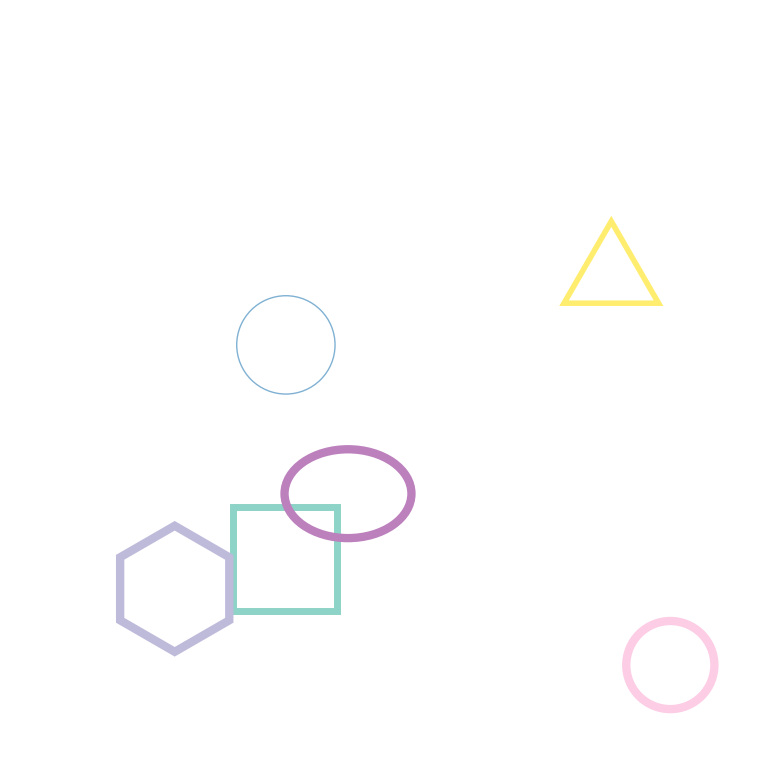[{"shape": "square", "thickness": 2.5, "radius": 0.34, "center": [0.37, 0.274]}, {"shape": "hexagon", "thickness": 3, "radius": 0.41, "center": [0.227, 0.235]}, {"shape": "circle", "thickness": 0.5, "radius": 0.32, "center": [0.371, 0.552]}, {"shape": "circle", "thickness": 3, "radius": 0.29, "center": [0.871, 0.136]}, {"shape": "oval", "thickness": 3, "radius": 0.41, "center": [0.452, 0.359]}, {"shape": "triangle", "thickness": 2, "radius": 0.35, "center": [0.794, 0.642]}]